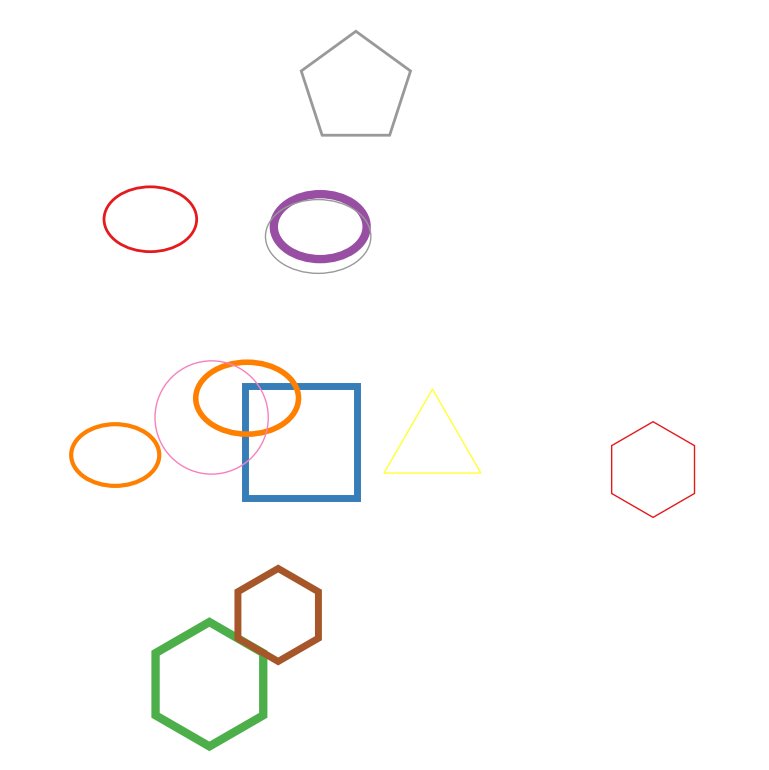[{"shape": "hexagon", "thickness": 0.5, "radius": 0.31, "center": [0.848, 0.39]}, {"shape": "oval", "thickness": 1, "radius": 0.3, "center": [0.195, 0.715]}, {"shape": "square", "thickness": 2.5, "radius": 0.36, "center": [0.391, 0.425]}, {"shape": "hexagon", "thickness": 3, "radius": 0.4, "center": [0.272, 0.111]}, {"shape": "oval", "thickness": 3, "radius": 0.3, "center": [0.416, 0.706]}, {"shape": "oval", "thickness": 1.5, "radius": 0.29, "center": [0.15, 0.409]}, {"shape": "oval", "thickness": 2, "radius": 0.33, "center": [0.321, 0.483]}, {"shape": "triangle", "thickness": 0.5, "radius": 0.36, "center": [0.562, 0.422]}, {"shape": "hexagon", "thickness": 2.5, "radius": 0.3, "center": [0.361, 0.201]}, {"shape": "circle", "thickness": 0.5, "radius": 0.37, "center": [0.275, 0.458]}, {"shape": "pentagon", "thickness": 1, "radius": 0.37, "center": [0.462, 0.885]}, {"shape": "oval", "thickness": 0.5, "radius": 0.34, "center": [0.413, 0.693]}]